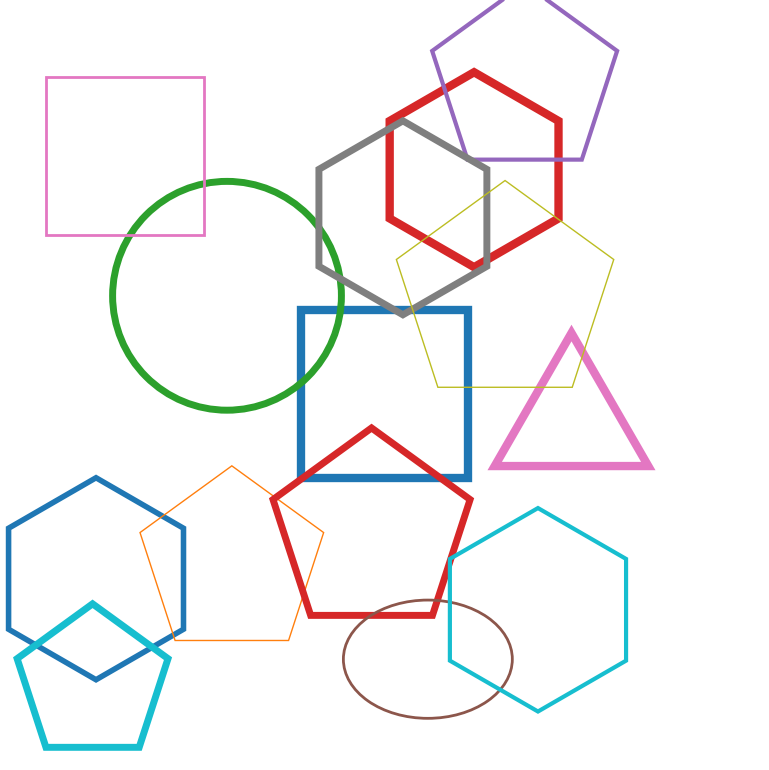[{"shape": "hexagon", "thickness": 2, "radius": 0.66, "center": [0.125, 0.248]}, {"shape": "square", "thickness": 3, "radius": 0.54, "center": [0.499, 0.488]}, {"shape": "pentagon", "thickness": 0.5, "radius": 0.63, "center": [0.301, 0.27]}, {"shape": "circle", "thickness": 2.5, "radius": 0.74, "center": [0.295, 0.616]}, {"shape": "hexagon", "thickness": 3, "radius": 0.63, "center": [0.616, 0.78]}, {"shape": "pentagon", "thickness": 2.5, "radius": 0.67, "center": [0.483, 0.31]}, {"shape": "pentagon", "thickness": 1.5, "radius": 0.63, "center": [0.681, 0.895]}, {"shape": "oval", "thickness": 1, "radius": 0.55, "center": [0.556, 0.144]}, {"shape": "square", "thickness": 1, "radius": 0.51, "center": [0.162, 0.798]}, {"shape": "triangle", "thickness": 3, "radius": 0.58, "center": [0.742, 0.452]}, {"shape": "hexagon", "thickness": 2.5, "radius": 0.63, "center": [0.523, 0.717]}, {"shape": "pentagon", "thickness": 0.5, "radius": 0.74, "center": [0.656, 0.617]}, {"shape": "pentagon", "thickness": 2.5, "radius": 0.52, "center": [0.12, 0.113]}, {"shape": "hexagon", "thickness": 1.5, "radius": 0.66, "center": [0.699, 0.208]}]